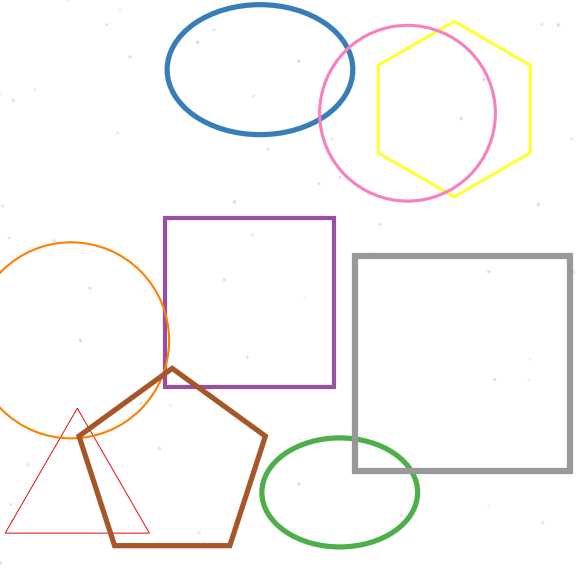[{"shape": "triangle", "thickness": 0.5, "radius": 0.72, "center": [0.134, 0.148]}, {"shape": "oval", "thickness": 2.5, "radius": 0.8, "center": [0.45, 0.879]}, {"shape": "oval", "thickness": 2.5, "radius": 0.67, "center": [0.588, 0.146]}, {"shape": "square", "thickness": 2, "radius": 0.73, "center": [0.432, 0.476]}, {"shape": "circle", "thickness": 1, "radius": 0.85, "center": [0.123, 0.41]}, {"shape": "hexagon", "thickness": 1.5, "radius": 0.76, "center": [0.787, 0.81]}, {"shape": "pentagon", "thickness": 2.5, "radius": 0.85, "center": [0.298, 0.192]}, {"shape": "circle", "thickness": 1.5, "radius": 0.76, "center": [0.706, 0.803]}, {"shape": "square", "thickness": 3, "radius": 0.93, "center": [0.801, 0.37]}]